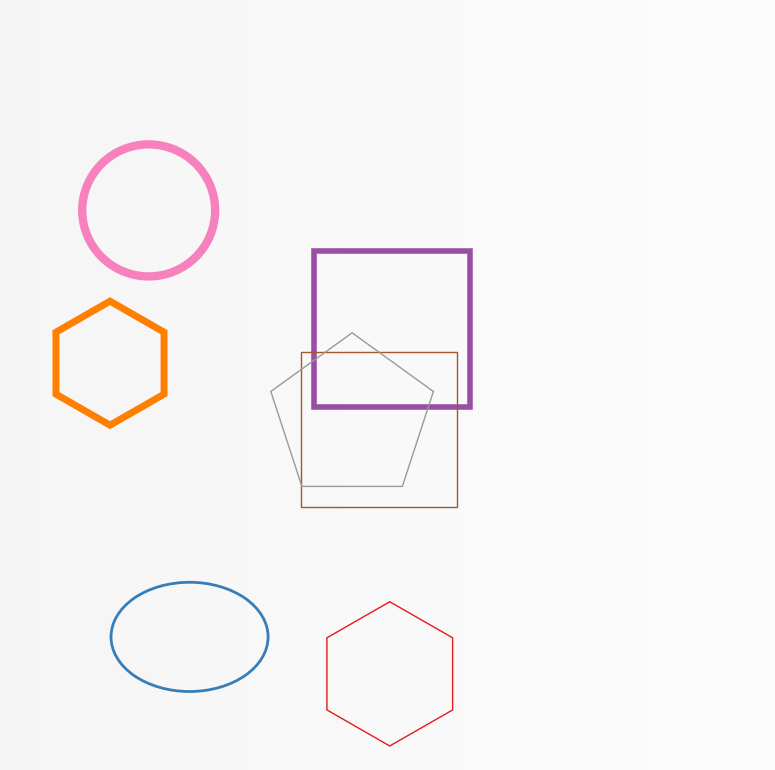[{"shape": "hexagon", "thickness": 0.5, "radius": 0.47, "center": [0.503, 0.125]}, {"shape": "oval", "thickness": 1, "radius": 0.51, "center": [0.245, 0.173]}, {"shape": "square", "thickness": 2, "radius": 0.5, "center": [0.506, 0.573]}, {"shape": "hexagon", "thickness": 2.5, "radius": 0.4, "center": [0.142, 0.528]}, {"shape": "square", "thickness": 0.5, "radius": 0.5, "center": [0.489, 0.442]}, {"shape": "circle", "thickness": 3, "radius": 0.43, "center": [0.192, 0.727]}, {"shape": "pentagon", "thickness": 0.5, "radius": 0.55, "center": [0.454, 0.458]}]